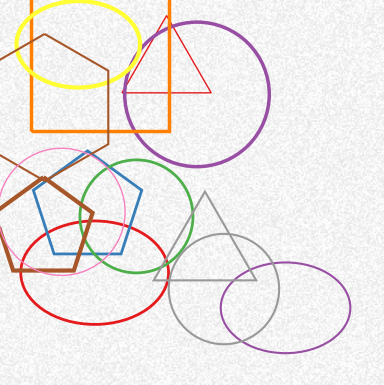[{"shape": "oval", "thickness": 2, "radius": 0.96, "center": [0.246, 0.292]}, {"shape": "triangle", "thickness": 1, "radius": 0.67, "center": [0.433, 0.826]}, {"shape": "pentagon", "thickness": 2, "radius": 0.74, "center": [0.227, 0.46]}, {"shape": "circle", "thickness": 2, "radius": 0.73, "center": [0.354, 0.438]}, {"shape": "oval", "thickness": 1.5, "radius": 0.84, "center": [0.742, 0.201]}, {"shape": "circle", "thickness": 2.5, "radius": 0.94, "center": [0.512, 0.755]}, {"shape": "square", "thickness": 2.5, "radius": 0.89, "center": [0.26, 0.839]}, {"shape": "oval", "thickness": 3, "radius": 0.8, "center": [0.203, 0.885]}, {"shape": "pentagon", "thickness": 3, "radius": 0.67, "center": [0.113, 0.406]}, {"shape": "hexagon", "thickness": 1.5, "radius": 0.95, "center": [0.116, 0.721]}, {"shape": "circle", "thickness": 1, "radius": 0.83, "center": [0.16, 0.45]}, {"shape": "triangle", "thickness": 1.5, "radius": 0.77, "center": [0.532, 0.349]}, {"shape": "circle", "thickness": 1.5, "radius": 0.72, "center": [0.582, 0.249]}]